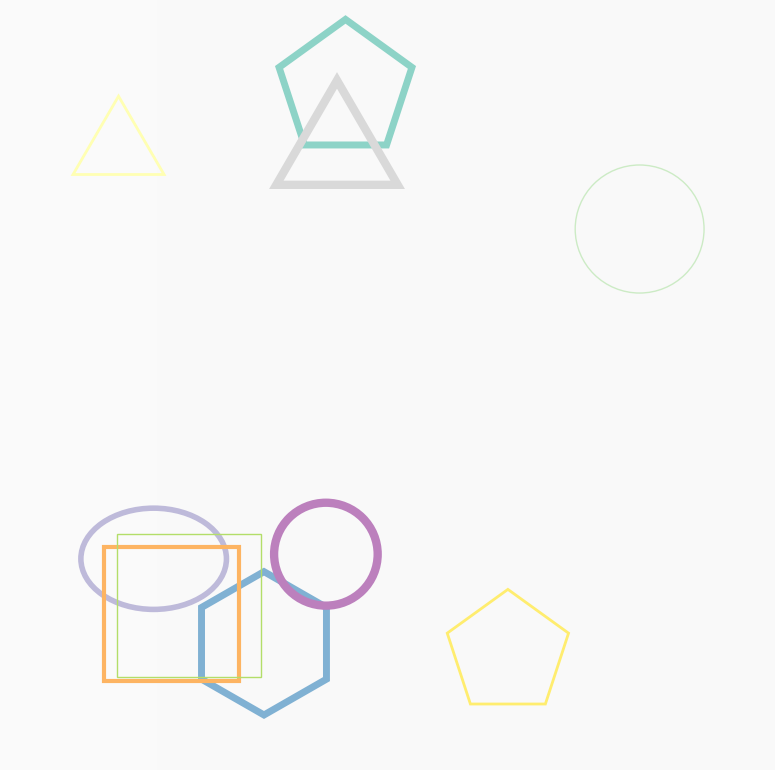[{"shape": "pentagon", "thickness": 2.5, "radius": 0.45, "center": [0.446, 0.885]}, {"shape": "triangle", "thickness": 1, "radius": 0.34, "center": [0.153, 0.807]}, {"shape": "oval", "thickness": 2, "radius": 0.47, "center": [0.198, 0.274]}, {"shape": "hexagon", "thickness": 2.5, "radius": 0.47, "center": [0.341, 0.165]}, {"shape": "square", "thickness": 1.5, "radius": 0.43, "center": [0.222, 0.202]}, {"shape": "square", "thickness": 0.5, "radius": 0.46, "center": [0.244, 0.213]}, {"shape": "triangle", "thickness": 3, "radius": 0.45, "center": [0.435, 0.805]}, {"shape": "circle", "thickness": 3, "radius": 0.33, "center": [0.421, 0.28]}, {"shape": "circle", "thickness": 0.5, "radius": 0.42, "center": [0.825, 0.703]}, {"shape": "pentagon", "thickness": 1, "radius": 0.41, "center": [0.655, 0.152]}]